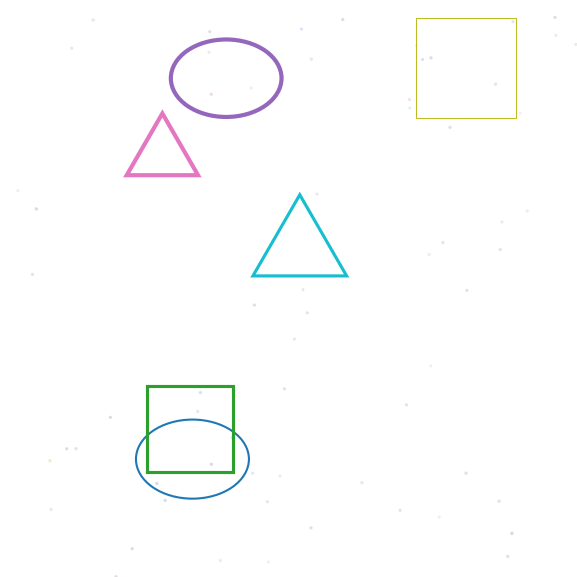[{"shape": "oval", "thickness": 1, "radius": 0.49, "center": [0.333, 0.204]}, {"shape": "square", "thickness": 1.5, "radius": 0.37, "center": [0.329, 0.257]}, {"shape": "oval", "thickness": 2, "radius": 0.48, "center": [0.392, 0.864]}, {"shape": "triangle", "thickness": 2, "radius": 0.36, "center": [0.281, 0.731]}, {"shape": "square", "thickness": 0.5, "radius": 0.43, "center": [0.806, 0.882]}, {"shape": "triangle", "thickness": 1.5, "radius": 0.47, "center": [0.519, 0.568]}]